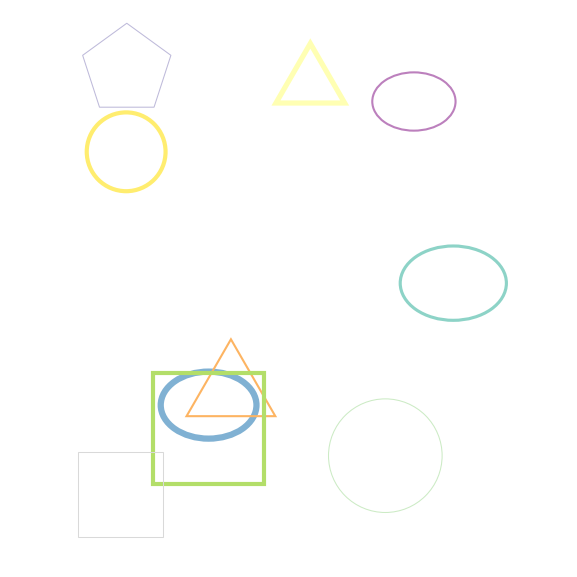[{"shape": "oval", "thickness": 1.5, "radius": 0.46, "center": [0.785, 0.509]}, {"shape": "triangle", "thickness": 2.5, "radius": 0.34, "center": [0.537, 0.855]}, {"shape": "pentagon", "thickness": 0.5, "radius": 0.4, "center": [0.22, 0.879]}, {"shape": "oval", "thickness": 3, "radius": 0.41, "center": [0.361, 0.298]}, {"shape": "triangle", "thickness": 1, "radius": 0.44, "center": [0.4, 0.323]}, {"shape": "square", "thickness": 2, "radius": 0.48, "center": [0.362, 0.257]}, {"shape": "square", "thickness": 0.5, "radius": 0.37, "center": [0.209, 0.144]}, {"shape": "oval", "thickness": 1, "radius": 0.36, "center": [0.717, 0.823]}, {"shape": "circle", "thickness": 0.5, "radius": 0.49, "center": [0.667, 0.21]}, {"shape": "circle", "thickness": 2, "radius": 0.34, "center": [0.218, 0.736]}]